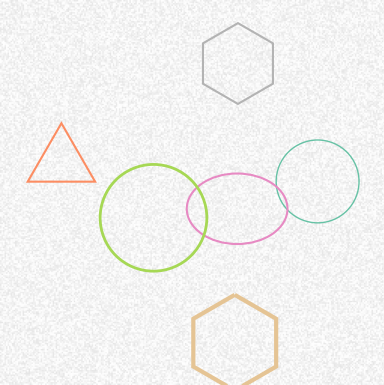[{"shape": "circle", "thickness": 1, "radius": 0.54, "center": [0.825, 0.529]}, {"shape": "triangle", "thickness": 1.5, "radius": 0.51, "center": [0.16, 0.579]}, {"shape": "oval", "thickness": 1.5, "radius": 0.65, "center": [0.616, 0.458]}, {"shape": "circle", "thickness": 2, "radius": 0.69, "center": [0.399, 0.434]}, {"shape": "hexagon", "thickness": 3, "radius": 0.62, "center": [0.61, 0.11]}, {"shape": "hexagon", "thickness": 1.5, "radius": 0.52, "center": [0.618, 0.835]}]